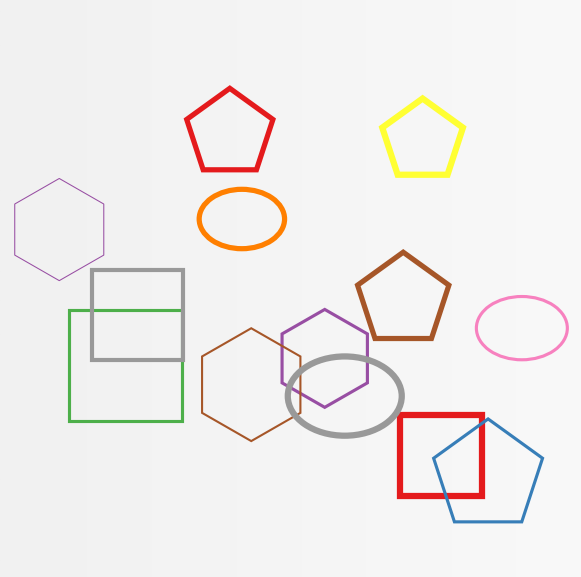[{"shape": "pentagon", "thickness": 2.5, "radius": 0.39, "center": [0.395, 0.768]}, {"shape": "square", "thickness": 3, "radius": 0.35, "center": [0.759, 0.21]}, {"shape": "pentagon", "thickness": 1.5, "radius": 0.49, "center": [0.84, 0.175]}, {"shape": "square", "thickness": 1.5, "radius": 0.48, "center": [0.216, 0.366]}, {"shape": "hexagon", "thickness": 1.5, "radius": 0.42, "center": [0.559, 0.379]}, {"shape": "hexagon", "thickness": 0.5, "radius": 0.44, "center": [0.102, 0.602]}, {"shape": "oval", "thickness": 2.5, "radius": 0.37, "center": [0.416, 0.62]}, {"shape": "pentagon", "thickness": 3, "radius": 0.36, "center": [0.727, 0.756]}, {"shape": "hexagon", "thickness": 1, "radius": 0.49, "center": [0.432, 0.333]}, {"shape": "pentagon", "thickness": 2.5, "radius": 0.41, "center": [0.694, 0.48]}, {"shape": "oval", "thickness": 1.5, "radius": 0.39, "center": [0.898, 0.431]}, {"shape": "square", "thickness": 2, "radius": 0.39, "center": [0.237, 0.453]}, {"shape": "oval", "thickness": 3, "radius": 0.49, "center": [0.593, 0.313]}]